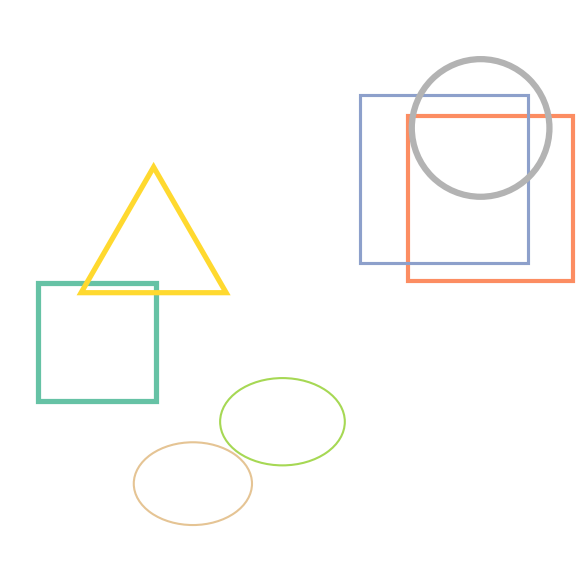[{"shape": "square", "thickness": 2.5, "radius": 0.51, "center": [0.168, 0.407]}, {"shape": "square", "thickness": 2, "radius": 0.72, "center": [0.849, 0.655]}, {"shape": "square", "thickness": 1.5, "radius": 0.73, "center": [0.768, 0.689]}, {"shape": "oval", "thickness": 1, "radius": 0.54, "center": [0.489, 0.269]}, {"shape": "triangle", "thickness": 2.5, "radius": 0.73, "center": [0.266, 0.565]}, {"shape": "oval", "thickness": 1, "radius": 0.51, "center": [0.334, 0.162]}, {"shape": "circle", "thickness": 3, "radius": 0.6, "center": [0.832, 0.778]}]